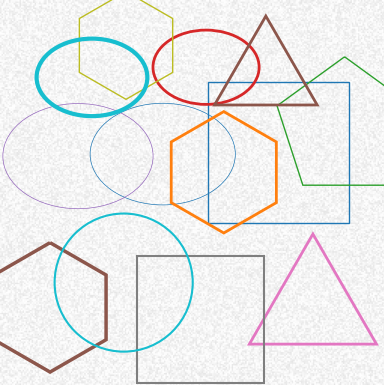[{"shape": "oval", "thickness": 0.5, "radius": 0.94, "center": [0.423, 0.6]}, {"shape": "square", "thickness": 1, "radius": 0.92, "center": [0.723, 0.603]}, {"shape": "hexagon", "thickness": 2, "radius": 0.79, "center": [0.581, 0.552]}, {"shape": "pentagon", "thickness": 1, "radius": 0.92, "center": [0.895, 0.668]}, {"shape": "oval", "thickness": 2, "radius": 0.69, "center": [0.535, 0.825]}, {"shape": "oval", "thickness": 0.5, "radius": 0.98, "center": [0.203, 0.595]}, {"shape": "triangle", "thickness": 2, "radius": 0.77, "center": [0.69, 0.804]}, {"shape": "hexagon", "thickness": 2.5, "radius": 0.84, "center": [0.13, 0.202]}, {"shape": "triangle", "thickness": 2, "radius": 0.95, "center": [0.813, 0.202]}, {"shape": "square", "thickness": 1.5, "radius": 0.82, "center": [0.52, 0.17]}, {"shape": "hexagon", "thickness": 1, "radius": 0.7, "center": [0.327, 0.882]}, {"shape": "oval", "thickness": 3, "radius": 0.72, "center": [0.239, 0.799]}, {"shape": "circle", "thickness": 1.5, "radius": 0.9, "center": [0.321, 0.266]}]